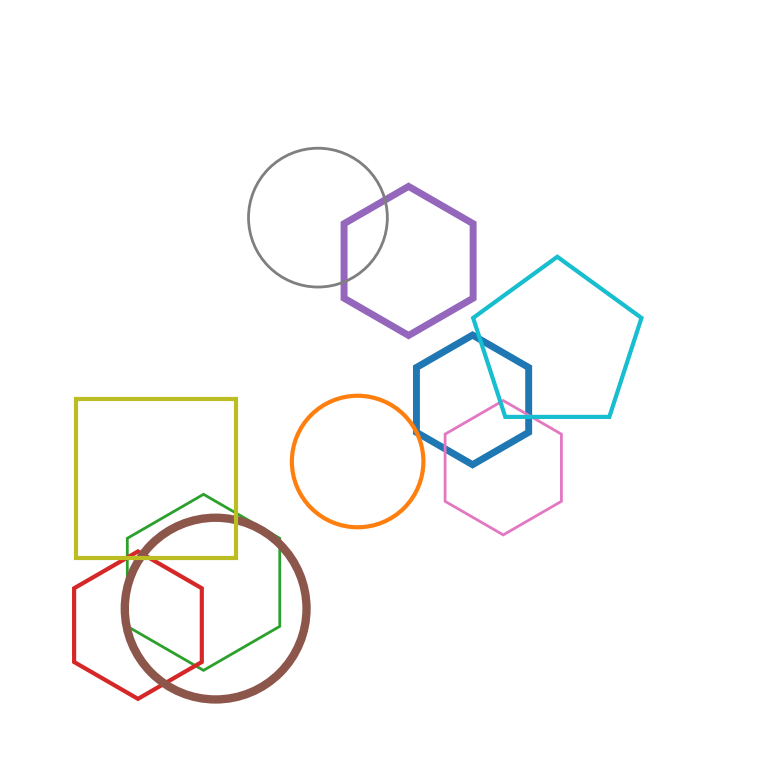[{"shape": "hexagon", "thickness": 2.5, "radius": 0.42, "center": [0.614, 0.481]}, {"shape": "circle", "thickness": 1.5, "radius": 0.43, "center": [0.464, 0.401]}, {"shape": "hexagon", "thickness": 1, "radius": 0.57, "center": [0.264, 0.244]}, {"shape": "hexagon", "thickness": 1.5, "radius": 0.48, "center": [0.179, 0.188]}, {"shape": "hexagon", "thickness": 2.5, "radius": 0.48, "center": [0.531, 0.661]}, {"shape": "circle", "thickness": 3, "radius": 0.59, "center": [0.28, 0.21]}, {"shape": "hexagon", "thickness": 1, "radius": 0.44, "center": [0.654, 0.393]}, {"shape": "circle", "thickness": 1, "radius": 0.45, "center": [0.413, 0.717]}, {"shape": "square", "thickness": 1.5, "radius": 0.52, "center": [0.203, 0.379]}, {"shape": "pentagon", "thickness": 1.5, "radius": 0.57, "center": [0.724, 0.552]}]